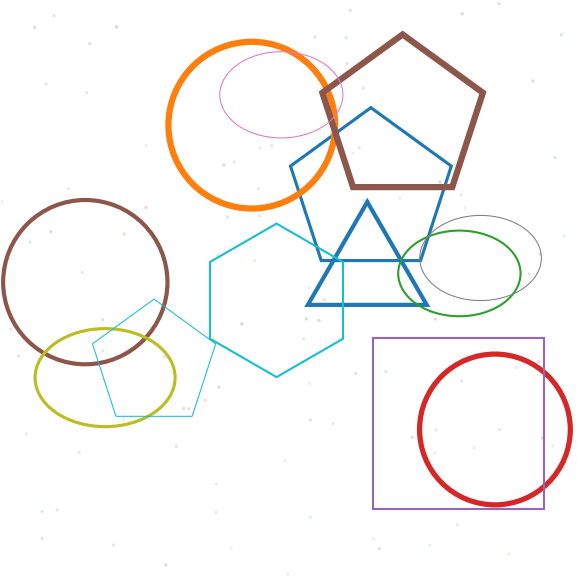[{"shape": "pentagon", "thickness": 1.5, "radius": 0.73, "center": [0.642, 0.666]}, {"shape": "triangle", "thickness": 2, "radius": 0.59, "center": [0.636, 0.531]}, {"shape": "circle", "thickness": 3, "radius": 0.72, "center": [0.436, 0.782]}, {"shape": "oval", "thickness": 1, "radius": 0.53, "center": [0.795, 0.526]}, {"shape": "circle", "thickness": 2.5, "radius": 0.65, "center": [0.857, 0.255]}, {"shape": "square", "thickness": 1, "radius": 0.74, "center": [0.794, 0.266]}, {"shape": "pentagon", "thickness": 3, "radius": 0.73, "center": [0.697, 0.793]}, {"shape": "circle", "thickness": 2, "radius": 0.71, "center": [0.148, 0.511]}, {"shape": "oval", "thickness": 0.5, "radius": 0.53, "center": [0.487, 0.835]}, {"shape": "oval", "thickness": 0.5, "radius": 0.53, "center": [0.832, 0.552]}, {"shape": "oval", "thickness": 1.5, "radius": 0.61, "center": [0.182, 0.345]}, {"shape": "pentagon", "thickness": 0.5, "radius": 0.56, "center": [0.267, 0.369]}, {"shape": "hexagon", "thickness": 1, "radius": 0.66, "center": [0.479, 0.479]}]